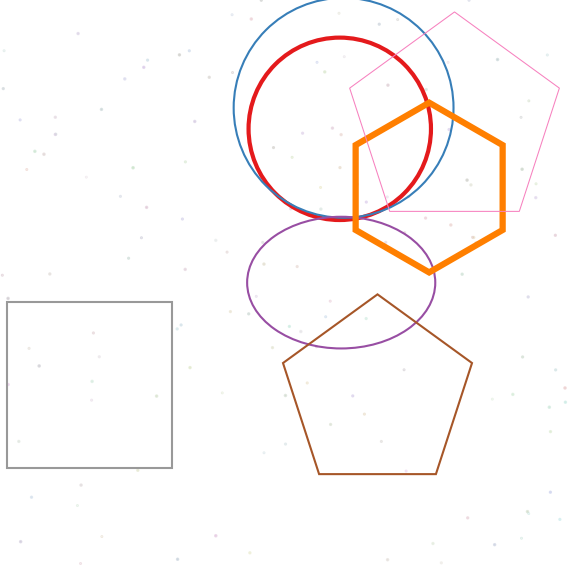[{"shape": "circle", "thickness": 2, "radius": 0.79, "center": [0.588, 0.776]}, {"shape": "circle", "thickness": 1, "radius": 0.95, "center": [0.595, 0.812]}, {"shape": "oval", "thickness": 1, "radius": 0.81, "center": [0.591, 0.51]}, {"shape": "hexagon", "thickness": 3, "radius": 0.73, "center": [0.743, 0.674]}, {"shape": "pentagon", "thickness": 1, "radius": 0.86, "center": [0.654, 0.317]}, {"shape": "pentagon", "thickness": 0.5, "radius": 0.95, "center": [0.787, 0.788]}, {"shape": "square", "thickness": 1, "radius": 0.72, "center": [0.155, 0.332]}]